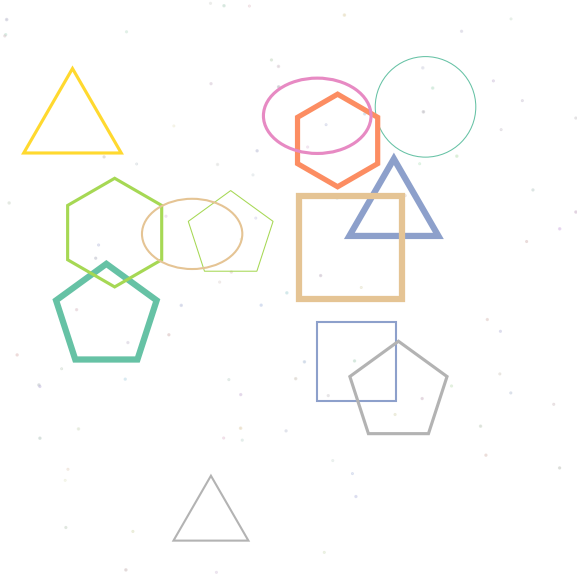[{"shape": "pentagon", "thickness": 3, "radius": 0.46, "center": [0.184, 0.451]}, {"shape": "circle", "thickness": 0.5, "radius": 0.44, "center": [0.737, 0.814]}, {"shape": "hexagon", "thickness": 2.5, "radius": 0.4, "center": [0.585, 0.756]}, {"shape": "triangle", "thickness": 3, "radius": 0.45, "center": [0.682, 0.635]}, {"shape": "square", "thickness": 1, "radius": 0.34, "center": [0.617, 0.373]}, {"shape": "oval", "thickness": 1.5, "radius": 0.47, "center": [0.549, 0.799]}, {"shape": "hexagon", "thickness": 1.5, "radius": 0.47, "center": [0.199, 0.596]}, {"shape": "pentagon", "thickness": 0.5, "radius": 0.39, "center": [0.399, 0.592]}, {"shape": "triangle", "thickness": 1.5, "radius": 0.49, "center": [0.126, 0.783]}, {"shape": "oval", "thickness": 1, "radius": 0.43, "center": [0.333, 0.594]}, {"shape": "square", "thickness": 3, "radius": 0.45, "center": [0.607, 0.57]}, {"shape": "triangle", "thickness": 1, "radius": 0.37, "center": [0.365, 0.1]}, {"shape": "pentagon", "thickness": 1.5, "radius": 0.44, "center": [0.69, 0.32]}]